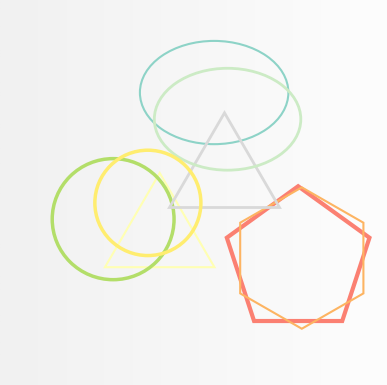[{"shape": "oval", "thickness": 1.5, "radius": 0.96, "center": [0.553, 0.76]}, {"shape": "triangle", "thickness": 1.5, "radius": 0.82, "center": [0.412, 0.388]}, {"shape": "pentagon", "thickness": 3, "radius": 0.97, "center": [0.769, 0.323]}, {"shape": "hexagon", "thickness": 1.5, "radius": 0.92, "center": [0.779, 0.33]}, {"shape": "circle", "thickness": 2.5, "radius": 0.79, "center": [0.292, 0.431]}, {"shape": "triangle", "thickness": 2, "radius": 0.82, "center": [0.579, 0.543]}, {"shape": "oval", "thickness": 2, "radius": 0.95, "center": [0.587, 0.69]}, {"shape": "circle", "thickness": 2.5, "radius": 0.68, "center": [0.382, 0.473]}]